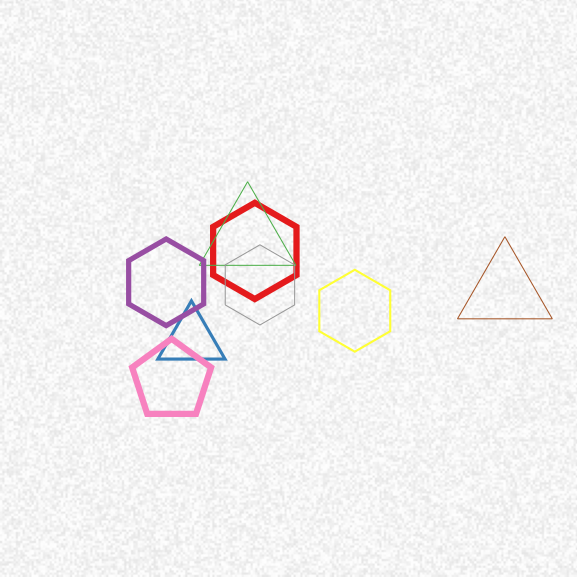[{"shape": "hexagon", "thickness": 3, "radius": 0.42, "center": [0.441, 0.565]}, {"shape": "triangle", "thickness": 1.5, "radius": 0.34, "center": [0.331, 0.411]}, {"shape": "triangle", "thickness": 0.5, "radius": 0.48, "center": [0.429, 0.588]}, {"shape": "hexagon", "thickness": 2.5, "radius": 0.37, "center": [0.288, 0.51]}, {"shape": "hexagon", "thickness": 1, "radius": 0.35, "center": [0.614, 0.461]}, {"shape": "triangle", "thickness": 0.5, "radius": 0.47, "center": [0.874, 0.494]}, {"shape": "pentagon", "thickness": 3, "radius": 0.36, "center": [0.297, 0.341]}, {"shape": "hexagon", "thickness": 0.5, "radius": 0.35, "center": [0.45, 0.506]}]